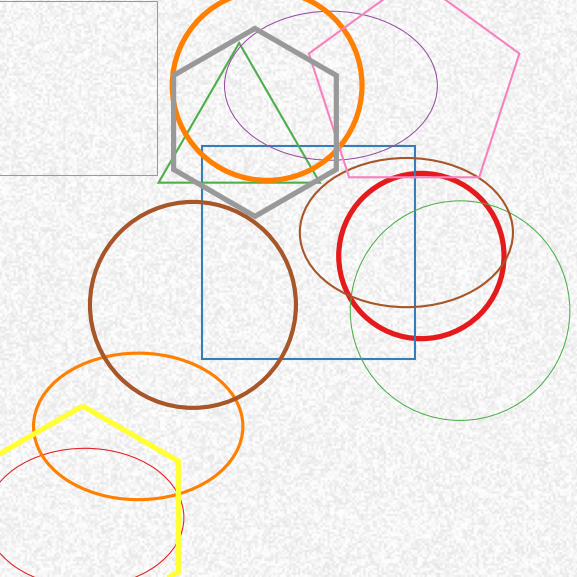[{"shape": "oval", "thickness": 0.5, "radius": 0.86, "center": [0.147, 0.103]}, {"shape": "circle", "thickness": 2.5, "radius": 0.72, "center": [0.73, 0.556]}, {"shape": "square", "thickness": 1, "radius": 0.92, "center": [0.534, 0.561]}, {"shape": "circle", "thickness": 0.5, "radius": 0.95, "center": [0.797, 0.461]}, {"shape": "triangle", "thickness": 1, "radius": 0.81, "center": [0.414, 0.763]}, {"shape": "oval", "thickness": 0.5, "radius": 0.92, "center": [0.573, 0.851]}, {"shape": "oval", "thickness": 1.5, "radius": 0.91, "center": [0.239, 0.261]}, {"shape": "circle", "thickness": 2.5, "radius": 0.82, "center": [0.463, 0.851]}, {"shape": "hexagon", "thickness": 2.5, "radius": 0.96, "center": [0.143, 0.105]}, {"shape": "oval", "thickness": 1, "radius": 0.92, "center": [0.704, 0.596]}, {"shape": "circle", "thickness": 2, "radius": 0.89, "center": [0.334, 0.471]}, {"shape": "pentagon", "thickness": 1, "radius": 0.96, "center": [0.717, 0.847]}, {"shape": "square", "thickness": 0.5, "radius": 0.76, "center": [0.12, 0.846]}, {"shape": "hexagon", "thickness": 2.5, "radius": 0.81, "center": [0.441, 0.787]}]